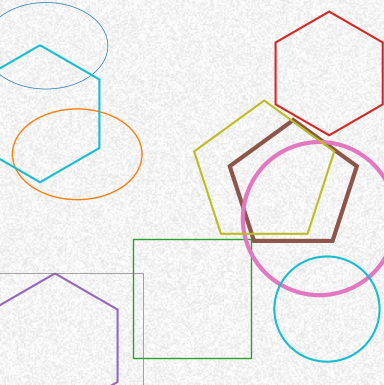[{"shape": "oval", "thickness": 0.5, "radius": 0.8, "center": [0.12, 0.881]}, {"shape": "oval", "thickness": 1, "radius": 0.84, "center": [0.201, 0.599]}, {"shape": "square", "thickness": 1, "radius": 0.77, "center": [0.498, 0.225]}, {"shape": "hexagon", "thickness": 1.5, "radius": 0.8, "center": [0.855, 0.809]}, {"shape": "hexagon", "thickness": 1.5, "radius": 0.94, "center": [0.143, 0.102]}, {"shape": "pentagon", "thickness": 3, "radius": 0.87, "center": [0.762, 0.515]}, {"shape": "circle", "thickness": 3, "radius": 0.99, "center": [0.83, 0.432]}, {"shape": "square", "thickness": 0.5, "radius": 0.93, "center": [0.185, 0.105]}, {"shape": "pentagon", "thickness": 1.5, "radius": 0.96, "center": [0.686, 0.548]}, {"shape": "circle", "thickness": 1.5, "radius": 0.68, "center": [0.849, 0.197]}, {"shape": "hexagon", "thickness": 1.5, "radius": 0.89, "center": [0.104, 0.705]}]